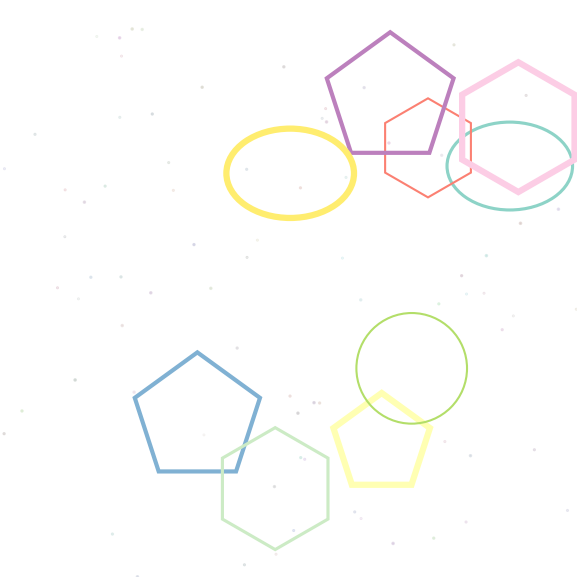[{"shape": "oval", "thickness": 1.5, "radius": 0.54, "center": [0.883, 0.712]}, {"shape": "pentagon", "thickness": 3, "radius": 0.44, "center": [0.661, 0.231]}, {"shape": "hexagon", "thickness": 1, "radius": 0.43, "center": [0.741, 0.743]}, {"shape": "pentagon", "thickness": 2, "radius": 0.57, "center": [0.342, 0.275]}, {"shape": "circle", "thickness": 1, "radius": 0.48, "center": [0.713, 0.361]}, {"shape": "hexagon", "thickness": 3, "radius": 0.56, "center": [0.898, 0.779]}, {"shape": "pentagon", "thickness": 2, "radius": 0.58, "center": [0.676, 0.828]}, {"shape": "hexagon", "thickness": 1.5, "radius": 0.53, "center": [0.477, 0.153]}, {"shape": "oval", "thickness": 3, "radius": 0.55, "center": [0.503, 0.699]}]